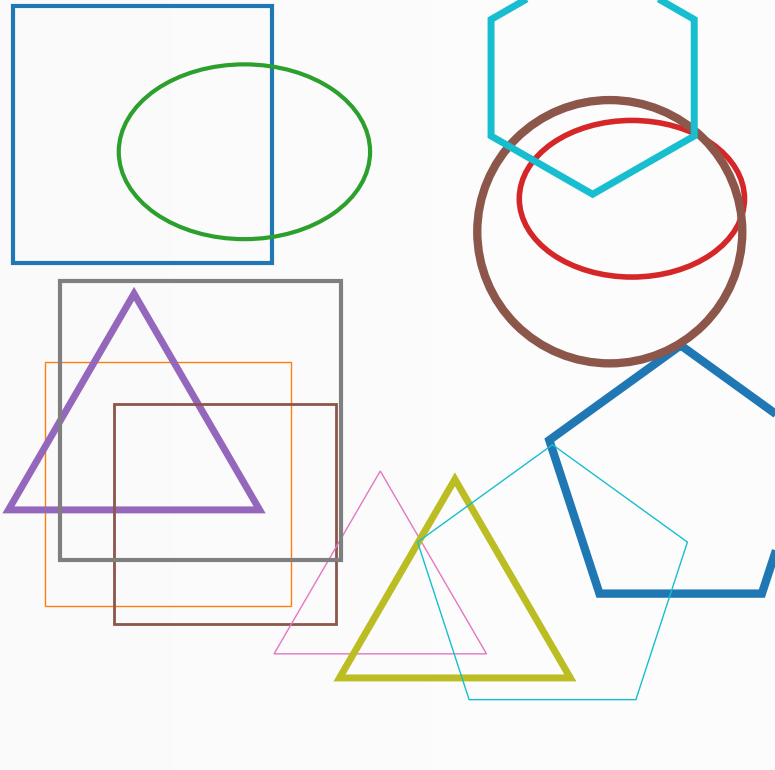[{"shape": "square", "thickness": 1.5, "radius": 0.84, "center": [0.184, 0.825]}, {"shape": "pentagon", "thickness": 3, "radius": 0.89, "center": [0.878, 0.373]}, {"shape": "square", "thickness": 0.5, "radius": 0.79, "center": [0.217, 0.371]}, {"shape": "oval", "thickness": 1.5, "radius": 0.81, "center": [0.315, 0.803]}, {"shape": "oval", "thickness": 2, "radius": 0.73, "center": [0.815, 0.742]}, {"shape": "triangle", "thickness": 2.5, "radius": 0.94, "center": [0.173, 0.431]}, {"shape": "circle", "thickness": 3, "radius": 0.85, "center": [0.787, 0.699]}, {"shape": "square", "thickness": 1, "radius": 0.71, "center": [0.29, 0.332]}, {"shape": "triangle", "thickness": 0.5, "radius": 0.79, "center": [0.491, 0.23]}, {"shape": "square", "thickness": 1.5, "radius": 0.91, "center": [0.259, 0.453]}, {"shape": "triangle", "thickness": 2.5, "radius": 0.86, "center": [0.587, 0.206]}, {"shape": "pentagon", "thickness": 0.5, "radius": 0.92, "center": [0.713, 0.239]}, {"shape": "hexagon", "thickness": 2.5, "radius": 0.76, "center": [0.765, 0.899]}]